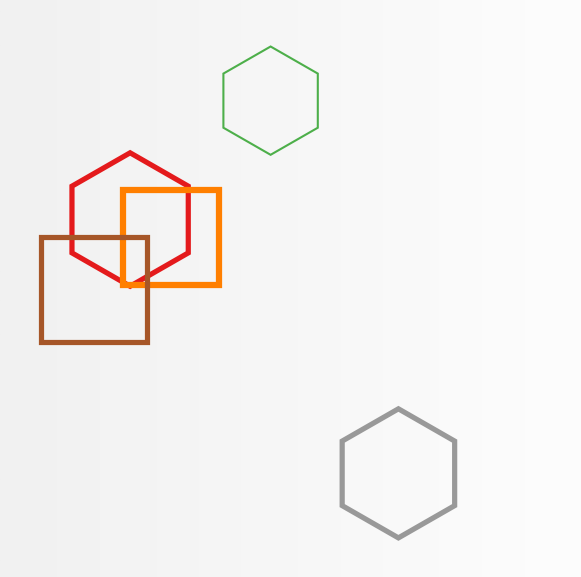[{"shape": "hexagon", "thickness": 2.5, "radius": 0.58, "center": [0.224, 0.619]}, {"shape": "hexagon", "thickness": 1, "radius": 0.47, "center": [0.466, 0.825]}, {"shape": "square", "thickness": 3, "radius": 0.41, "center": [0.294, 0.588]}, {"shape": "square", "thickness": 2.5, "radius": 0.45, "center": [0.162, 0.499]}, {"shape": "hexagon", "thickness": 2.5, "radius": 0.56, "center": [0.685, 0.179]}]